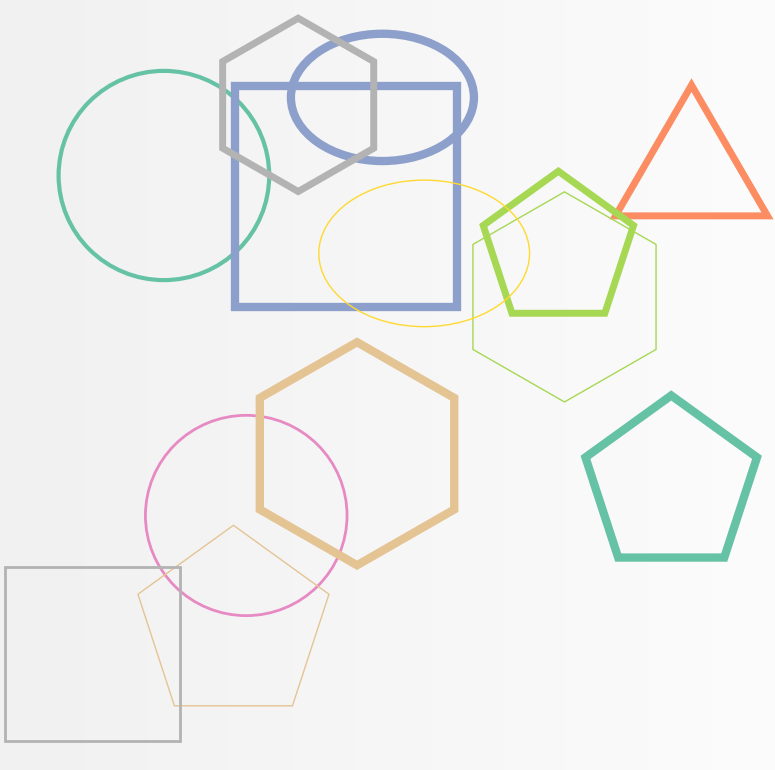[{"shape": "pentagon", "thickness": 3, "radius": 0.58, "center": [0.866, 0.37]}, {"shape": "circle", "thickness": 1.5, "radius": 0.68, "center": [0.211, 0.772]}, {"shape": "triangle", "thickness": 2.5, "radius": 0.57, "center": [0.892, 0.776]}, {"shape": "oval", "thickness": 3, "radius": 0.59, "center": [0.493, 0.874]}, {"shape": "square", "thickness": 3, "radius": 0.72, "center": [0.446, 0.745]}, {"shape": "circle", "thickness": 1, "radius": 0.65, "center": [0.318, 0.331]}, {"shape": "pentagon", "thickness": 2.5, "radius": 0.51, "center": [0.72, 0.676]}, {"shape": "hexagon", "thickness": 0.5, "radius": 0.68, "center": [0.728, 0.614]}, {"shape": "oval", "thickness": 0.5, "radius": 0.68, "center": [0.547, 0.671]}, {"shape": "pentagon", "thickness": 0.5, "radius": 0.65, "center": [0.301, 0.188]}, {"shape": "hexagon", "thickness": 3, "radius": 0.72, "center": [0.461, 0.411]}, {"shape": "hexagon", "thickness": 2.5, "radius": 0.56, "center": [0.385, 0.864]}, {"shape": "square", "thickness": 1, "radius": 0.57, "center": [0.119, 0.15]}]